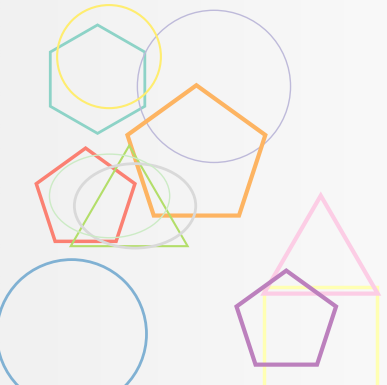[{"shape": "hexagon", "thickness": 2, "radius": 0.7, "center": [0.252, 0.794]}, {"shape": "square", "thickness": 2.5, "radius": 0.73, "center": [0.827, 0.108]}, {"shape": "circle", "thickness": 1, "radius": 0.99, "center": [0.552, 0.776]}, {"shape": "pentagon", "thickness": 2.5, "radius": 0.67, "center": [0.221, 0.481]}, {"shape": "circle", "thickness": 2, "radius": 0.97, "center": [0.185, 0.133]}, {"shape": "pentagon", "thickness": 3, "radius": 0.94, "center": [0.507, 0.591]}, {"shape": "triangle", "thickness": 1.5, "radius": 0.87, "center": [0.333, 0.448]}, {"shape": "triangle", "thickness": 3, "radius": 0.85, "center": [0.828, 0.322]}, {"shape": "oval", "thickness": 2, "radius": 0.78, "center": [0.349, 0.465]}, {"shape": "pentagon", "thickness": 3, "radius": 0.67, "center": [0.739, 0.162]}, {"shape": "oval", "thickness": 1, "radius": 0.78, "center": [0.283, 0.491]}, {"shape": "circle", "thickness": 1.5, "radius": 0.67, "center": [0.281, 0.853]}]